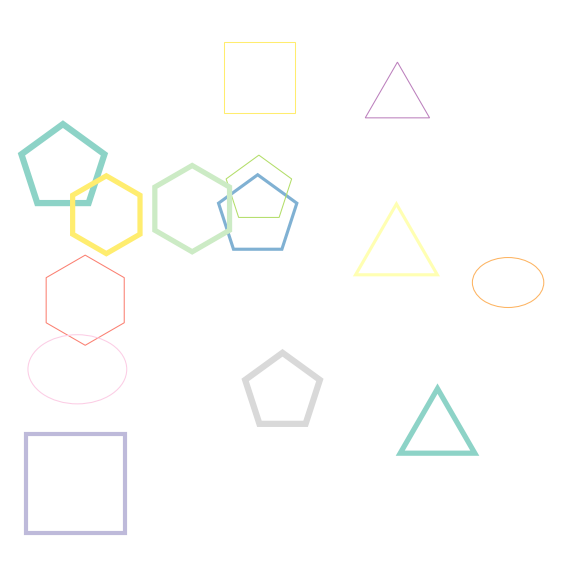[{"shape": "triangle", "thickness": 2.5, "radius": 0.37, "center": [0.758, 0.252]}, {"shape": "pentagon", "thickness": 3, "radius": 0.38, "center": [0.109, 0.709]}, {"shape": "triangle", "thickness": 1.5, "radius": 0.41, "center": [0.686, 0.564]}, {"shape": "square", "thickness": 2, "radius": 0.43, "center": [0.131, 0.162]}, {"shape": "hexagon", "thickness": 0.5, "radius": 0.39, "center": [0.148, 0.479]}, {"shape": "pentagon", "thickness": 1.5, "radius": 0.36, "center": [0.446, 0.625]}, {"shape": "oval", "thickness": 0.5, "radius": 0.31, "center": [0.88, 0.51]}, {"shape": "pentagon", "thickness": 0.5, "radius": 0.3, "center": [0.448, 0.671]}, {"shape": "oval", "thickness": 0.5, "radius": 0.43, "center": [0.134, 0.36]}, {"shape": "pentagon", "thickness": 3, "radius": 0.34, "center": [0.489, 0.32]}, {"shape": "triangle", "thickness": 0.5, "radius": 0.32, "center": [0.688, 0.827]}, {"shape": "hexagon", "thickness": 2.5, "radius": 0.37, "center": [0.333, 0.638]}, {"shape": "hexagon", "thickness": 2.5, "radius": 0.34, "center": [0.184, 0.627]}, {"shape": "square", "thickness": 0.5, "radius": 0.31, "center": [0.449, 0.864]}]